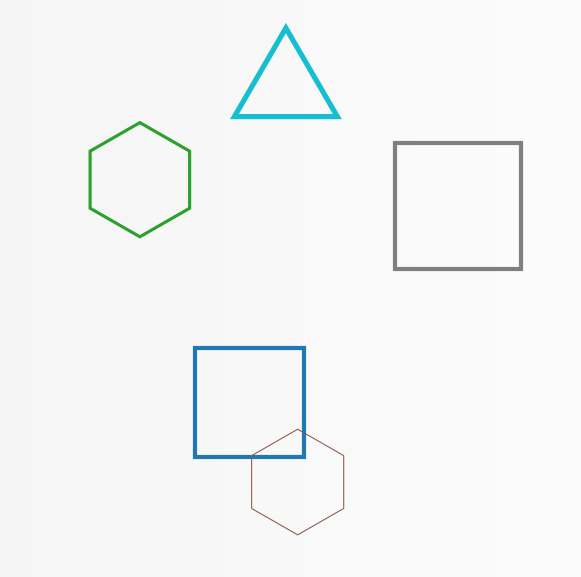[{"shape": "square", "thickness": 2, "radius": 0.47, "center": [0.43, 0.302]}, {"shape": "hexagon", "thickness": 1.5, "radius": 0.49, "center": [0.241, 0.688]}, {"shape": "hexagon", "thickness": 0.5, "radius": 0.46, "center": [0.512, 0.164]}, {"shape": "square", "thickness": 2, "radius": 0.55, "center": [0.788, 0.642]}, {"shape": "triangle", "thickness": 2.5, "radius": 0.51, "center": [0.492, 0.848]}]